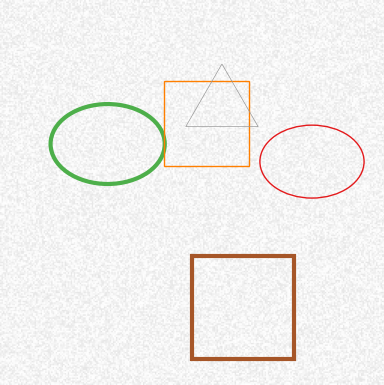[{"shape": "oval", "thickness": 1, "radius": 0.68, "center": [0.81, 0.58]}, {"shape": "oval", "thickness": 3, "radius": 0.74, "center": [0.28, 0.626]}, {"shape": "square", "thickness": 1, "radius": 0.55, "center": [0.537, 0.68]}, {"shape": "square", "thickness": 3, "radius": 0.66, "center": [0.632, 0.201]}, {"shape": "triangle", "thickness": 0.5, "radius": 0.54, "center": [0.576, 0.725]}]